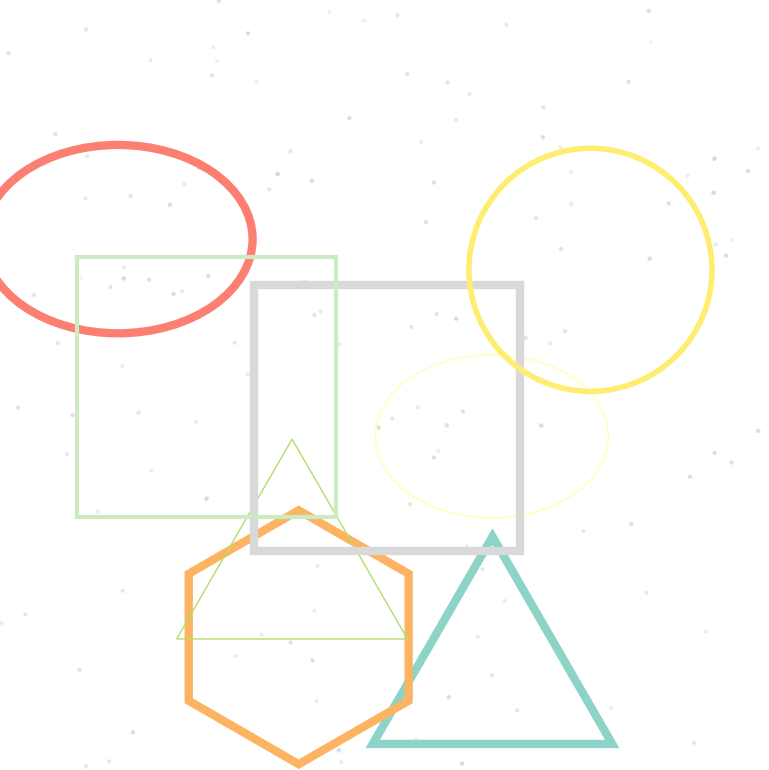[{"shape": "triangle", "thickness": 3, "radius": 0.9, "center": [0.64, 0.124]}, {"shape": "oval", "thickness": 0.5, "radius": 0.76, "center": [0.639, 0.433]}, {"shape": "oval", "thickness": 3, "radius": 0.87, "center": [0.153, 0.689]}, {"shape": "hexagon", "thickness": 3, "radius": 0.82, "center": [0.388, 0.172]}, {"shape": "triangle", "thickness": 0.5, "radius": 0.87, "center": [0.379, 0.257]}, {"shape": "square", "thickness": 3, "radius": 0.87, "center": [0.503, 0.457]}, {"shape": "square", "thickness": 1.5, "radius": 0.84, "center": [0.268, 0.497]}, {"shape": "circle", "thickness": 2, "radius": 0.79, "center": [0.767, 0.65]}]